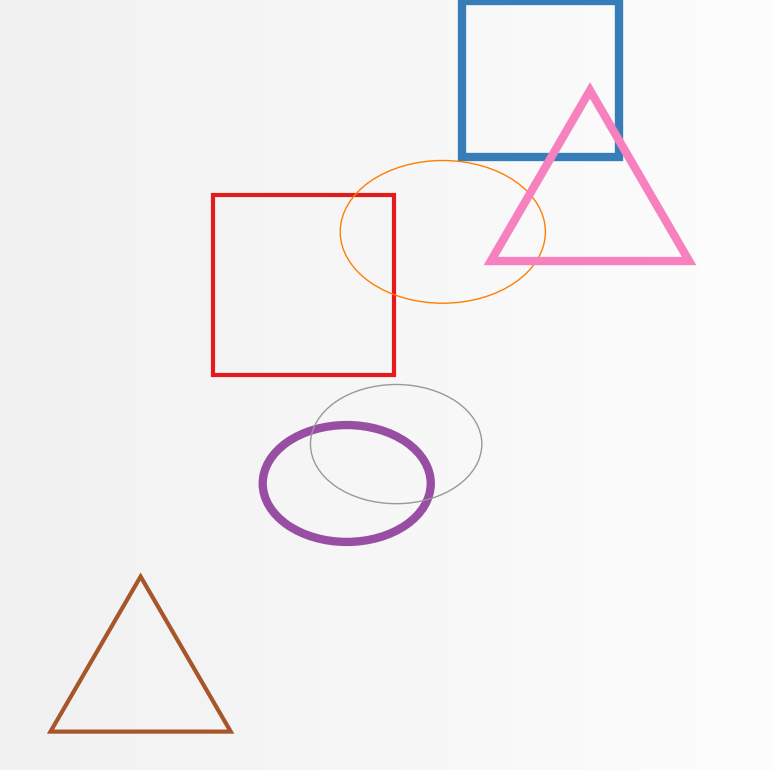[{"shape": "square", "thickness": 1.5, "radius": 0.58, "center": [0.392, 0.63]}, {"shape": "square", "thickness": 3, "radius": 0.51, "center": [0.698, 0.897]}, {"shape": "oval", "thickness": 3, "radius": 0.54, "center": [0.447, 0.372]}, {"shape": "oval", "thickness": 0.5, "radius": 0.66, "center": [0.571, 0.699]}, {"shape": "triangle", "thickness": 1.5, "radius": 0.67, "center": [0.181, 0.117]}, {"shape": "triangle", "thickness": 3, "radius": 0.74, "center": [0.761, 0.735]}, {"shape": "oval", "thickness": 0.5, "radius": 0.55, "center": [0.511, 0.423]}]